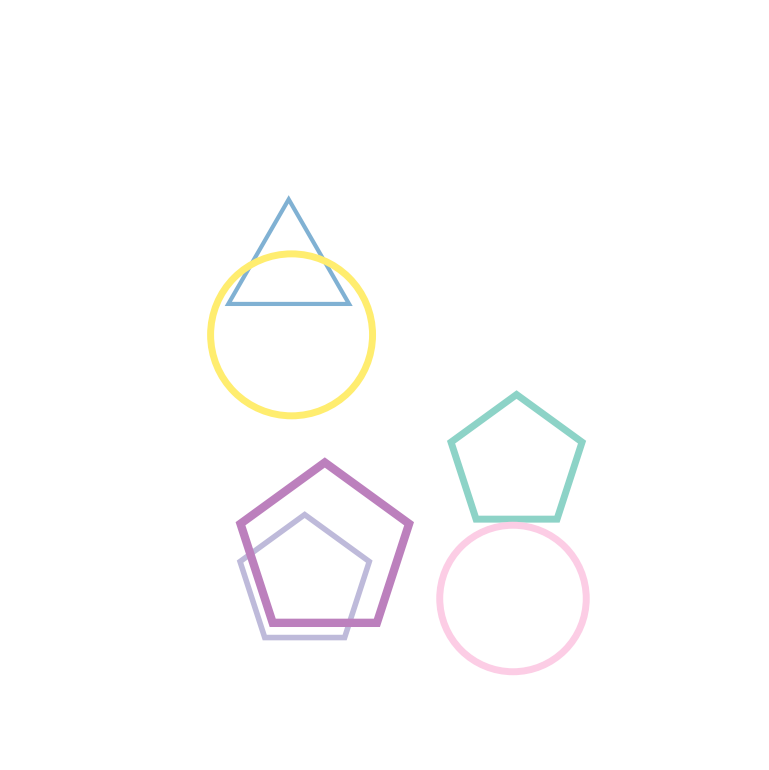[{"shape": "pentagon", "thickness": 2.5, "radius": 0.45, "center": [0.671, 0.398]}, {"shape": "pentagon", "thickness": 2, "radius": 0.44, "center": [0.396, 0.243]}, {"shape": "triangle", "thickness": 1.5, "radius": 0.45, "center": [0.375, 0.651]}, {"shape": "circle", "thickness": 2.5, "radius": 0.48, "center": [0.666, 0.223]}, {"shape": "pentagon", "thickness": 3, "radius": 0.58, "center": [0.422, 0.284]}, {"shape": "circle", "thickness": 2.5, "radius": 0.53, "center": [0.379, 0.565]}]